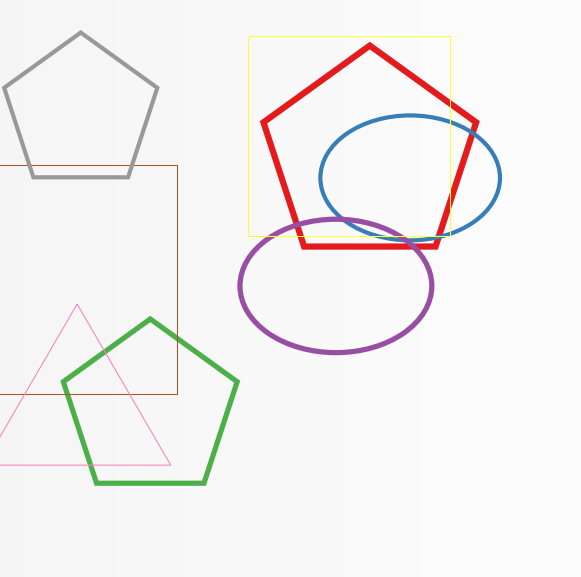[{"shape": "pentagon", "thickness": 3, "radius": 0.96, "center": [0.636, 0.728]}, {"shape": "oval", "thickness": 2, "radius": 0.77, "center": [0.706, 0.691]}, {"shape": "pentagon", "thickness": 2.5, "radius": 0.79, "center": [0.259, 0.29]}, {"shape": "oval", "thickness": 2.5, "radius": 0.83, "center": [0.578, 0.504]}, {"shape": "square", "thickness": 0.5, "radius": 0.87, "center": [0.6, 0.764]}, {"shape": "square", "thickness": 0.5, "radius": 0.99, "center": [0.106, 0.515]}, {"shape": "triangle", "thickness": 0.5, "radius": 0.93, "center": [0.133, 0.287]}, {"shape": "pentagon", "thickness": 2, "radius": 0.69, "center": [0.139, 0.804]}]